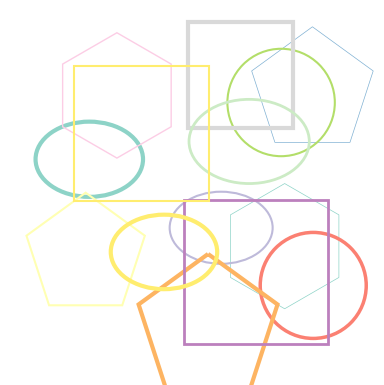[{"shape": "hexagon", "thickness": 0.5, "radius": 0.81, "center": [0.739, 0.361]}, {"shape": "oval", "thickness": 3, "radius": 0.7, "center": [0.232, 0.586]}, {"shape": "pentagon", "thickness": 1.5, "radius": 0.81, "center": [0.222, 0.338]}, {"shape": "oval", "thickness": 1.5, "radius": 0.67, "center": [0.574, 0.408]}, {"shape": "circle", "thickness": 2.5, "radius": 0.69, "center": [0.814, 0.259]}, {"shape": "pentagon", "thickness": 0.5, "radius": 0.83, "center": [0.812, 0.764]}, {"shape": "pentagon", "thickness": 3, "radius": 0.95, "center": [0.54, 0.151]}, {"shape": "circle", "thickness": 1.5, "radius": 0.7, "center": [0.73, 0.734]}, {"shape": "hexagon", "thickness": 1, "radius": 0.81, "center": [0.304, 0.752]}, {"shape": "square", "thickness": 3, "radius": 0.69, "center": [0.624, 0.804]}, {"shape": "square", "thickness": 2, "radius": 0.94, "center": [0.664, 0.294]}, {"shape": "oval", "thickness": 2, "radius": 0.78, "center": [0.647, 0.633]}, {"shape": "oval", "thickness": 3, "radius": 0.69, "center": [0.426, 0.346]}, {"shape": "square", "thickness": 1.5, "radius": 0.88, "center": [0.368, 0.653]}]